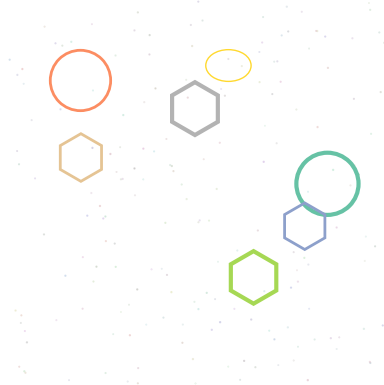[{"shape": "circle", "thickness": 3, "radius": 0.4, "center": [0.851, 0.523]}, {"shape": "circle", "thickness": 2, "radius": 0.39, "center": [0.209, 0.791]}, {"shape": "hexagon", "thickness": 2, "radius": 0.3, "center": [0.792, 0.412]}, {"shape": "hexagon", "thickness": 3, "radius": 0.34, "center": [0.659, 0.279]}, {"shape": "oval", "thickness": 1, "radius": 0.29, "center": [0.593, 0.83]}, {"shape": "hexagon", "thickness": 2, "radius": 0.31, "center": [0.21, 0.591]}, {"shape": "hexagon", "thickness": 3, "radius": 0.34, "center": [0.506, 0.718]}]